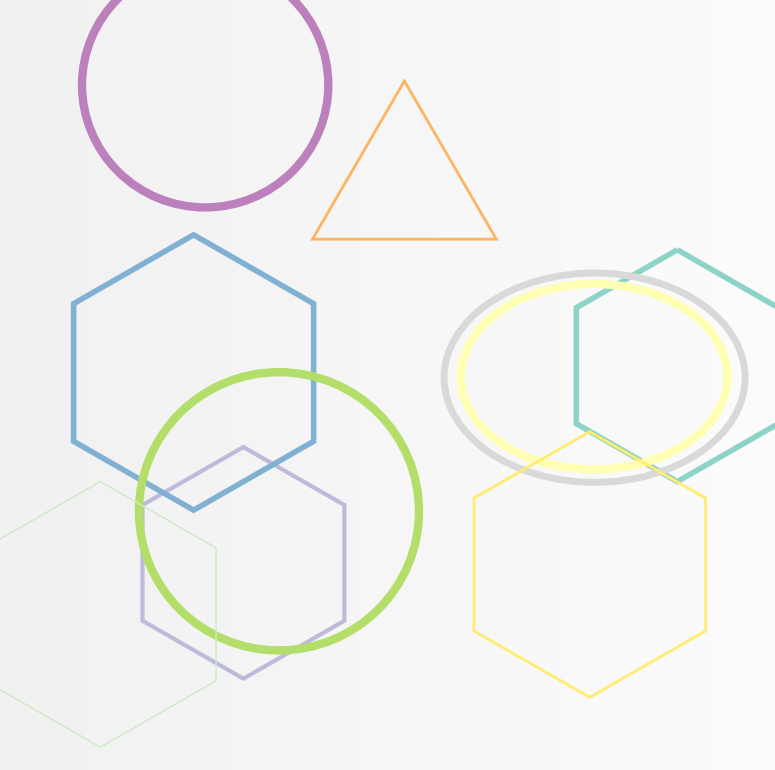[{"shape": "hexagon", "thickness": 2, "radius": 0.75, "center": [0.874, 0.525]}, {"shape": "oval", "thickness": 3, "radius": 0.86, "center": [0.767, 0.511]}, {"shape": "hexagon", "thickness": 1.5, "radius": 0.75, "center": [0.314, 0.269]}, {"shape": "hexagon", "thickness": 2, "radius": 0.89, "center": [0.25, 0.516]}, {"shape": "triangle", "thickness": 1, "radius": 0.68, "center": [0.522, 0.758]}, {"shape": "circle", "thickness": 3, "radius": 0.9, "center": [0.36, 0.336]}, {"shape": "oval", "thickness": 2.5, "radius": 0.97, "center": [0.767, 0.51]}, {"shape": "circle", "thickness": 3, "radius": 0.79, "center": [0.265, 0.89]}, {"shape": "hexagon", "thickness": 0.5, "radius": 0.86, "center": [0.129, 0.202]}, {"shape": "hexagon", "thickness": 1, "radius": 0.86, "center": [0.761, 0.267]}]